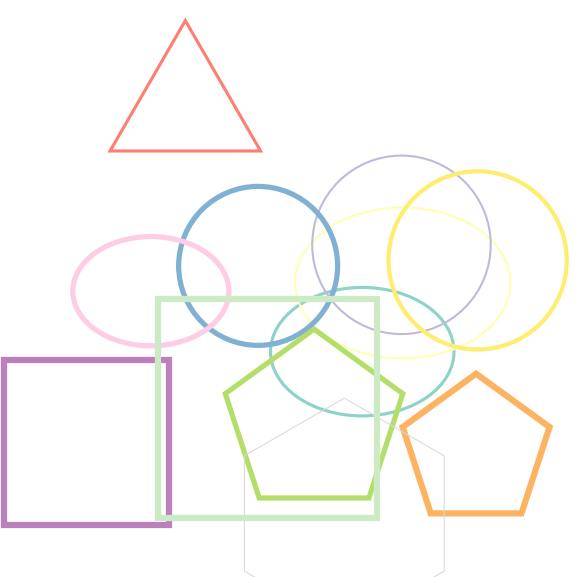[{"shape": "oval", "thickness": 1.5, "radius": 0.79, "center": [0.627, 0.39]}, {"shape": "oval", "thickness": 1, "radius": 0.93, "center": [0.697, 0.509]}, {"shape": "circle", "thickness": 1, "radius": 0.77, "center": [0.695, 0.575]}, {"shape": "triangle", "thickness": 1.5, "radius": 0.75, "center": [0.321, 0.813]}, {"shape": "circle", "thickness": 2.5, "radius": 0.69, "center": [0.447, 0.539]}, {"shape": "pentagon", "thickness": 3, "radius": 0.67, "center": [0.824, 0.218]}, {"shape": "pentagon", "thickness": 2.5, "radius": 0.81, "center": [0.544, 0.268]}, {"shape": "oval", "thickness": 2.5, "radius": 0.68, "center": [0.261, 0.495]}, {"shape": "hexagon", "thickness": 0.5, "radius": 1.0, "center": [0.596, 0.11]}, {"shape": "square", "thickness": 3, "radius": 0.71, "center": [0.15, 0.233]}, {"shape": "square", "thickness": 3, "radius": 0.95, "center": [0.463, 0.291]}, {"shape": "circle", "thickness": 2, "radius": 0.77, "center": [0.827, 0.548]}]